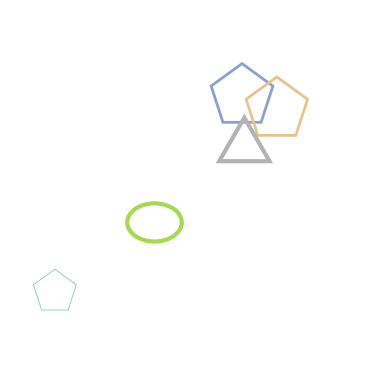[{"shape": "pentagon", "thickness": 0.5, "radius": 0.29, "center": [0.142, 0.242]}, {"shape": "pentagon", "thickness": 2, "radius": 0.42, "center": [0.629, 0.751]}, {"shape": "oval", "thickness": 3, "radius": 0.35, "center": [0.401, 0.422]}, {"shape": "pentagon", "thickness": 2, "radius": 0.42, "center": [0.719, 0.716]}, {"shape": "triangle", "thickness": 3, "radius": 0.38, "center": [0.635, 0.619]}]